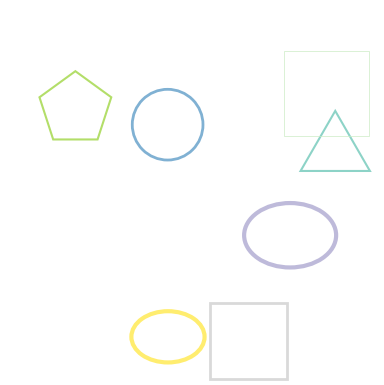[{"shape": "triangle", "thickness": 1.5, "radius": 0.52, "center": [0.871, 0.608]}, {"shape": "oval", "thickness": 3, "radius": 0.6, "center": [0.754, 0.389]}, {"shape": "circle", "thickness": 2, "radius": 0.46, "center": [0.435, 0.676]}, {"shape": "pentagon", "thickness": 1.5, "radius": 0.49, "center": [0.196, 0.717]}, {"shape": "square", "thickness": 2, "radius": 0.5, "center": [0.646, 0.114]}, {"shape": "square", "thickness": 0.5, "radius": 0.55, "center": [0.847, 0.758]}, {"shape": "oval", "thickness": 3, "radius": 0.48, "center": [0.436, 0.125]}]